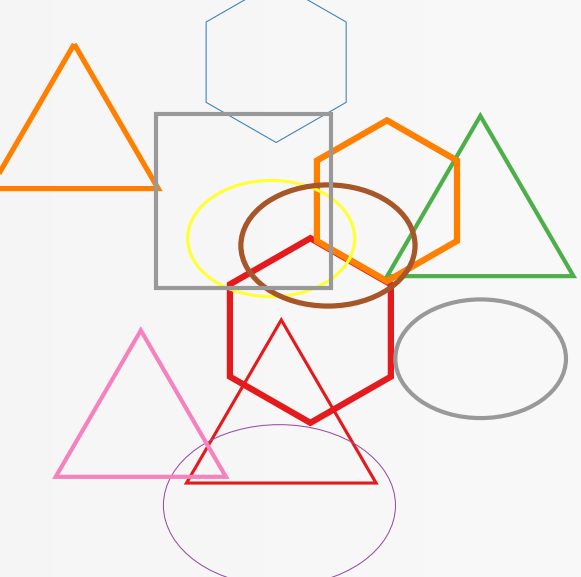[{"shape": "hexagon", "thickness": 3, "radius": 0.8, "center": [0.534, 0.427]}, {"shape": "triangle", "thickness": 1.5, "radius": 0.94, "center": [0.484, 0.257]}, {"shape": "hexagon", "thickness": 0.5, "radius": 0.7, "center": [0.475, 0.891]}, {"shape": "triangle", "thickness": 2, "radius": 0.93, "center": [0.826, 0.613]}, {"shape": "oval", "thickness": 0.5, "radius": 1.0, "center": [0.481, 0.124]}, {"shape": "triangle", "thickness": 2.5, "radius": 0.83, "center": [0.128, 0.756]}, {"shape": "hexagon", "thickness": 3, "radius": 0.7, "center": [0.666, 0.652]}, {"shape": "oval", "thickness": 1.5, "radius": 0.72, "center": [0.467, 0.586]}, {"shape": "oval", "thickness": 2.5, "radius": 0.75, "center": [0.564, 0.574]}, {"shape": "triangle", "thickness": 2, "radius": 0.85, "center": [0.242, 0.258]}, {"shape": "square", "thickness": 2, "radius": 0.75, "center": [0.418, 0.652]}, {"shape": "oval", "thickness": 2, "radius": 0.73, "center": [0.827, 0.378]}]